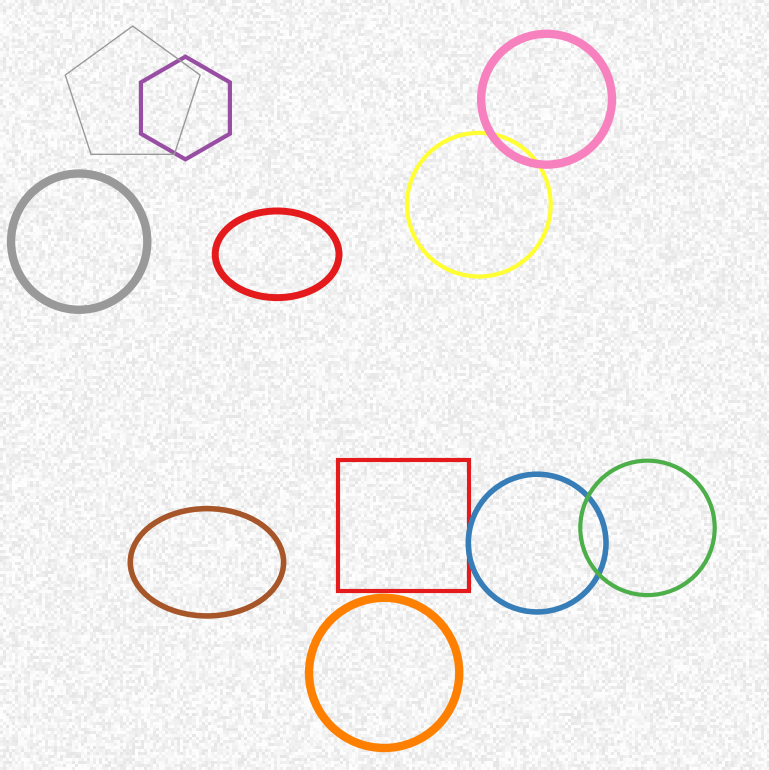[{"shape": "oval", "thickness": 2.5, "radius": 0.4, "center": [0.36, 0.67]}, {"shape": "square", "thickness": 1.5, "radius": 0.43, "center": [0.524, 0.317]}, {"shape": "circle", "thickness": 2, "radius": 0.45, "center": [0.698, 0.295]}, {"shape": "circle", "thickness": 1.5, "radius": 0.44, "center": [0.841, 0.314]}, {"shape": "hexagon", "thickness": 1.5, "radius": 0.33, "center": [0.241, 0.86]}, {"shape": "circle", "thickness": 3, "radius": 0.49, "center": [0.499, 0.126]}, {"shape": "circle", "thickness": 1.5, "radius": 0.47, "center": [0.622, 0.734]}, {"shape": "oval", "thickness": 2, "radius": 0.5, "center": [0.269, 0.27]}, {"shape": "circle", "thickness": 3, "radius": 0.42, "center": [0.71, 0.871]}, {"shape": "pentagon", "thickness": 0.5, "radius": 0.46, "center": [0.172, 0.874]}, {"shape": "circle", "thickness": 3, "radius": 0.44, "center": [0.103, 0.686]}]